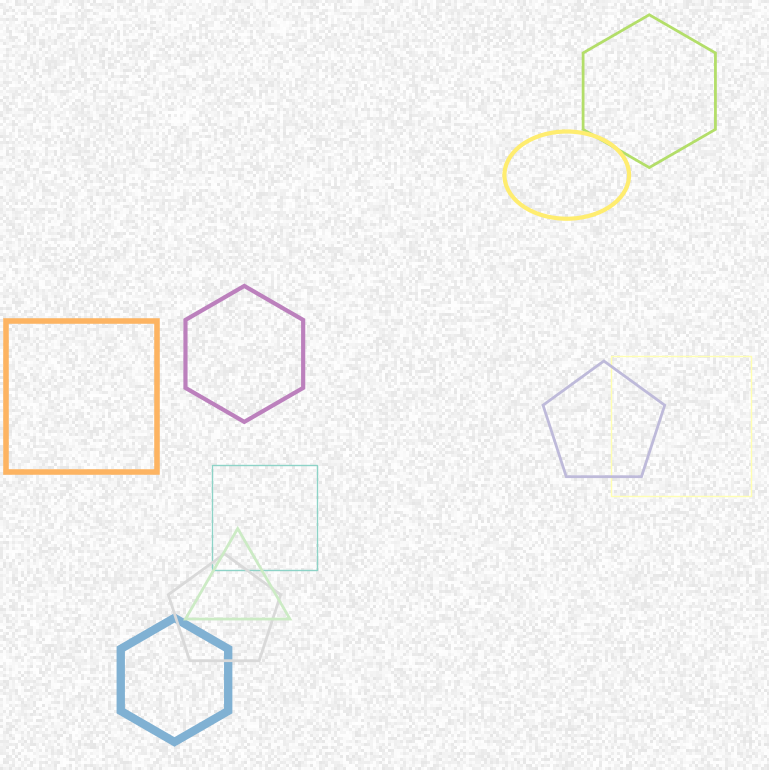[{"shape": "square", "thickness": 0.5, "radius": 0.34, "center": [0.343, 0.328]}, {"shape": "square", "thickness": 0.5, "radius": 0.45, "center": [0.885, 0.447]}, {"shape": "pentagon", "thickness": 1, "radius": 0.42, "center": [0.784, 0.448]}, {"shape": "hexagon", "thickness": 3, "radius": 0.4, "center": [0.227, 0.117]}, {"shape": "square", "thickness": 2, "radius": 0.49, "center": [0.106, 0.485]}, {"shape": "hexagon", "thickness": 1, "radius": 0.5, "center": [0.843, 0.882]}, {"shape": "pentagon", "thickness": 1, "radius": 0.38, "center": [0.292, 0.204]}, {"shape": "hexagon", "thickness": 1.5, "radius": 0.44, "center": [0.317, 0.54]}, {"shape": "triangle", "thickness": 1, "radius": 0.39, "center": [0.309, 0.235]}, {"shape": "oval", "thickness": 1.5, "radius": 0.4, "center": [0.736, 0.773]}]